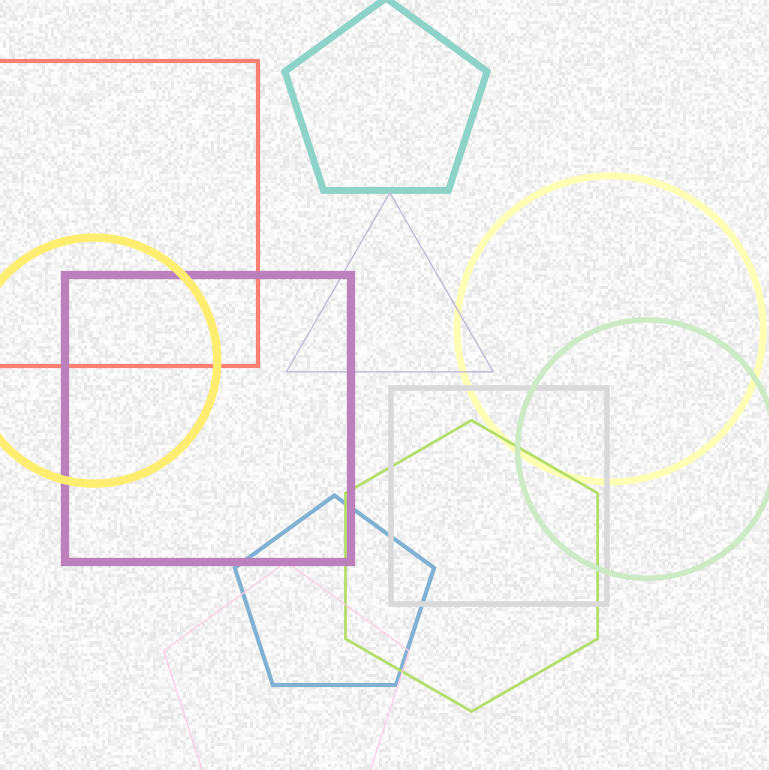[{"shape": "pentagon", "thickness": 2.5, "radius": 0.69, "center": [0.501, 0.864]}, {"shape": "circle", "thickness": 2.5, "radius": 0.99, "center": [0.792, 0.573]}, {"shape": "triangle", "thickness": 0.5, "radius": 0.78, "center": [0.506, 0.595]}, {"shape": "square", "thickness": 1.5, "radius": 0.99, "center": [0.137, 0.723]}, {"shape": "pentagon", "thickness": 1.5, "radius": 0.68, "center": [0.434, 0.22]}, {"shape": "hexagon", "thickness": 1, "radius": 0.95, "center": [0.612, 0.265]}, {"shape": "pentagon", "thickness": 0.5, "radius": 0.84, "center": [0.372, 0.103]}, {"shape": "square", "thickness": 2, "radius": 0.7, "center": [0.648, 0.356]}, {"shape": "square", "thickness": 3, "radius": 0.93, "center": [0.27, 0.457]}, {"shape": "circle", "thickness": 2, "radius": 0.84, "center": [0.84, 0.417]}, {"shape": "circle", "thickness": 3, "radius": 0.8, "center": [0.122, 0.532]}]